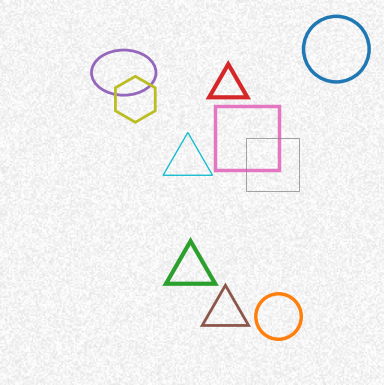[{"shape": "circle", "thickness": 2.5, "radius": 0.43, "center": [0.874, 0.872]}, {"shape": "circle", "thickness": 2.5, "radius": 0.3, "center": [0.724, 0.178]}, {"shape": "triangle", "thickness": 3, "radius": 0.37, "center": [0.495, 0.3]}, {"shape": "triangle", "thickness": 3, "radius": 0.29, "center": [0.593, 0.776]}, {"shape": "oval", "thickness": 2, "radius": 0.42, "center": [0.321, 0.811]}, {"shape": "triangle", "thickness": 2, "radius": 0.35, "center": [0.585, 0.189]}, {"shape": "square", "thickness": 2.5, "radius": 0.42, "center": [0.641, 0.64]}, {"shape": "square", "thickness": 0.5, "radius": 0.34, "center": [0.708, 0.574]}, {"shape": "hexagon", "thickness": 2, "radius": 0.3, "center": [0.352, 0.742]}, {"shape": "triangle", "thickness": 1, "radius": 0.37, "center": [0.488, 0.582]}]